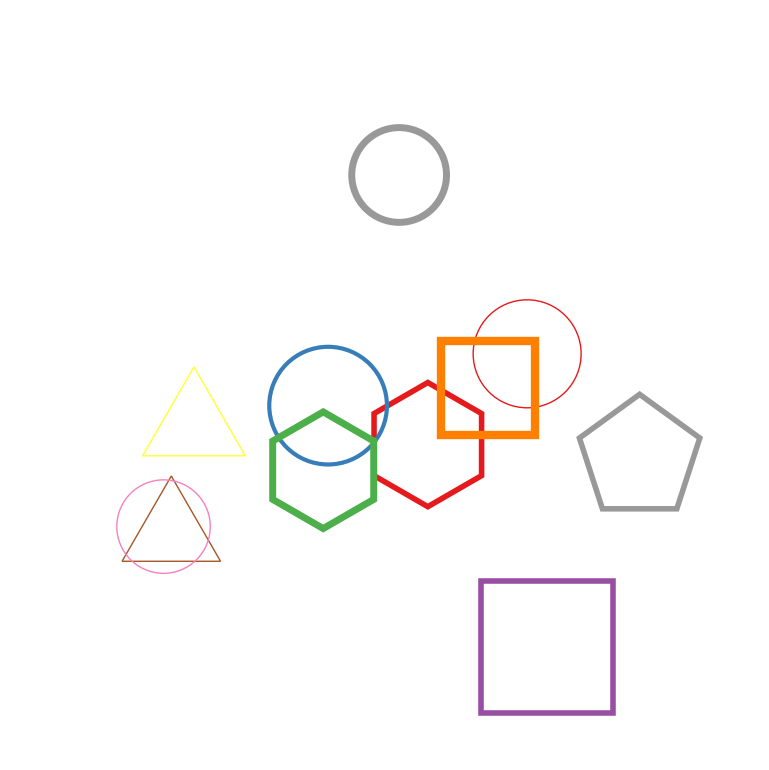[{"shape": "hexagon", "thickness": 2, "radius": 0.4, "center": [0.556, 0.423]}, {"shape": "circle", "thickness": 0.5, "radius": 0.35, "center": [0.685, 0.541]}, {"shape": "circle", "thickness": 1.5, "radius": 0.38, "center": [0.426, 0.473]}, {"shape": "hexagon", "thickness": 2.5, "radius": 0.38, "center": [0.42, 0.389]}, {"shape": "square", "thickness": 2, "radius": 0.43, "center": [0.711, 0.16]}, {"shape": "square", "thickness": 3, "radius": 0.3, "center": [0.634, 0.496]}, {"shape": "triangle", "thickness": 0.5, "radius": 0.39, "center": [0.252, 0.447]}, {"shape": "triangle", "thickness": 0.5, "radius": 0.37, "center": [0.222, 0.308]}, {"shape": "circle", "thickness": 0.5, "radius": 0.3, "center": [0.212, 0.316]}, {"shape": "circle", "thickness": 2.5, "radius": 0.31, "center": [0.518, 0.773]}, {"shape": "pentagon", "thickness": 2, "radius": 0.41, "center": [0.831, 0.406]}]